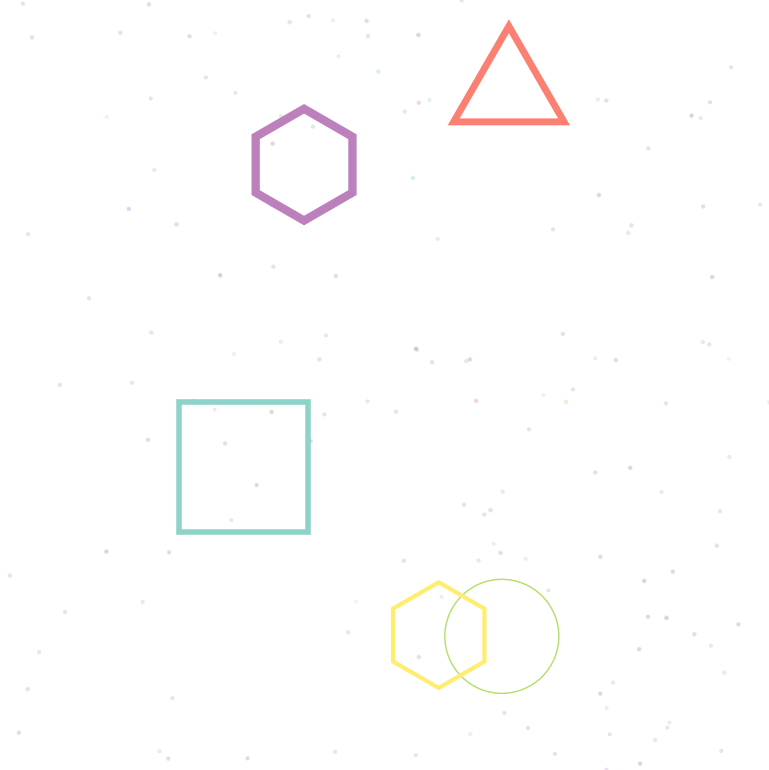[{"shape": "square", "thickness": 2, "radius": 0.42, "center": [0.316, 0.394]}, {"shape": "triangle", "thickness": 2.5, "radius": 0.41, "center": [0.661, 0.883]}, {"shape": "circle", "thickness": 0.5, "radius": 0.37, "center": [0.652, 0.174]}, {"shape": "hexagon", "thickness": 3, "radius": 0.36, "center": [0.395, 0.786]}, {"shape": "hexagon", "thickness": 1.5, "radius": 0.34, "center": [0.57, 0.175]}]